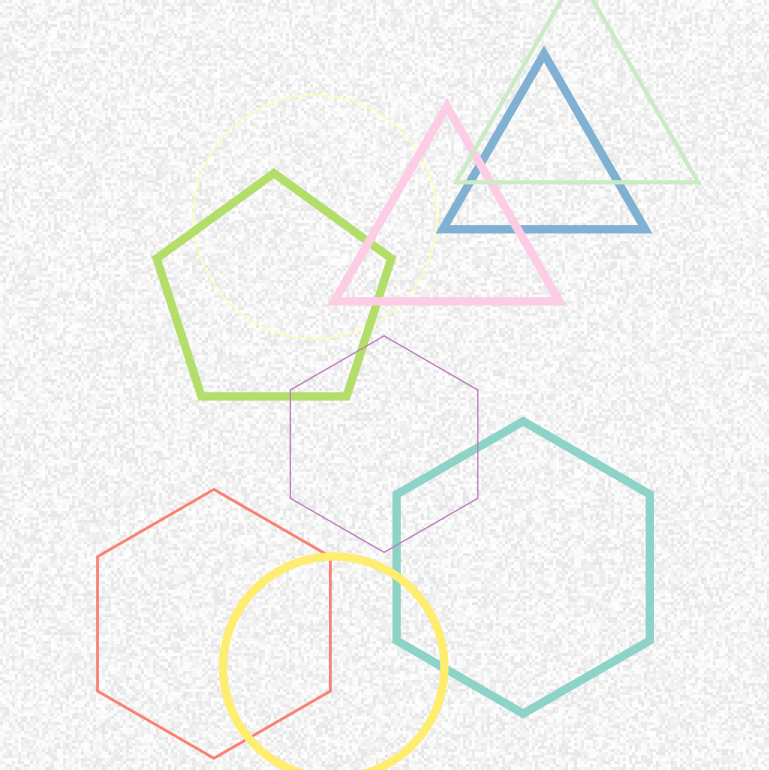[{"shape": "hexagon", "thickness": 3, "radius": 0.95, "center": [0.68, 0.263]}, {"shape": "circle", "thickness": 0.5, "radius": 0.79, "center": [0.409, 0.718]}, {"shape": "hexagon", "thickness": 1, "radius": 0.87, "center": [0.278, 0.19]}, {"shape": "triangle", "thickness": 3, "radius": 0.76, "center": [0.707, 0.778]}, {"shape": "pentagon", "thickness": 3, "radius": 0.8, "center": [0.356, 0.615]}, {"shape": "triangle", "thickness": 3, "radius": 0.84, "center": [0.58, 0.693]}, {"shape": "hexagon", "thickness": 0.5, "radius": 0.7, "center": [0.499, 0.423]}, {"shape": "triangle", "thickness": 1.5, "radius": 0.91, "center": [0.749, 0.854]}, {"shape": "circle", "thickness": 3, "radius": 0.72, "center": [0.433, 0.133]}]